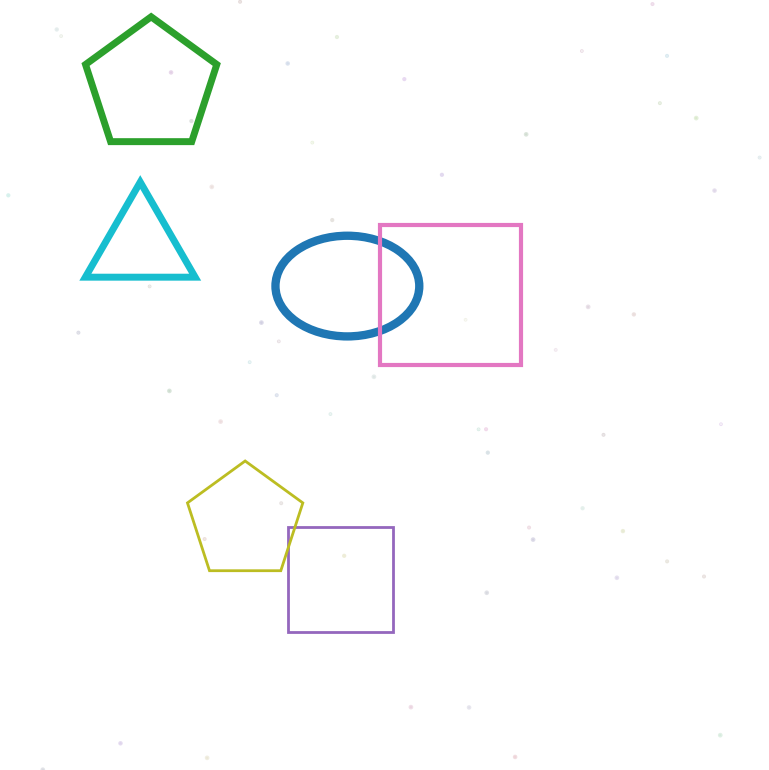[{"shape": "oval", "thickness": 3, "radius": 0.47, "center": [0.451, 0.628]}, {"shape": "pentagon", "thickness": 2.5, "radius": 0.45, "center": [0.196, 0.889]}, {"shape": "square", "thickness": 1, "radius": 0.34, "center": [0.442, 0.247]}, {"shape": "square", "thickness": 1.5, "radius": 0.46, "center": [0.585, 0.617]}, {"shape": "pentagon", "thickness": 1, "radius": 0.39, "center": [0.318, 0.323]}, {"shape": "triangle", "thickness": 2.5, "radius": 0.41, "center": [0.182, 0.681]}]